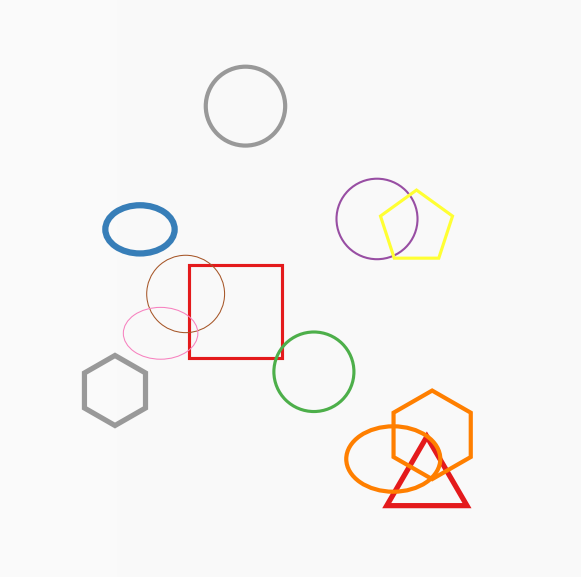[{"shape": "square", "thickness": 1.5, "radius": 0.4, "center": [0.406, 0.46]}, {"shape": "triangle", "thickness": 2.5, "radius": 0.4, "center": [0.734, 0.163]}, {"shape": "oval", "thickness": 3, "radius": 0.3, "center": [0.241, 0.602]}, {"shape": "circle", "thickness": 1.5, "radius": 0.34, "center": [0.54, 0.355]}, {"shape": "circle", "thickness": 1, "radius": 0.35, "center": [0.649, 0.62]}, {"shape": "oval", "thickness": 2, "radius": 0.4, "center": [0.677, 0.204]}, {"shape": "hexagon", "thickness": 2, "radius": 0.38, "center": [0.743, 0.246]}, {"shape": "pentagon", "thickness": 1.5, "radius": 0.33, "center": [0.717, 0.605]}, {"shape": "circle", "thickness": 0.5, "radius": 0.33, "center": [0.319, 0.49]}, {"shape": "oval", "thickness": 0.5, "radius": 0.32, "center": [0.276, 0.422]}, {"shape": "hexagon", "thickness": 2.5, "radius": 0.3, "center": [0.198, 0.323]}, {"shape": "circle", "thickness": 2, "radius": 0.34, "center": [0.422, 0.815]}]